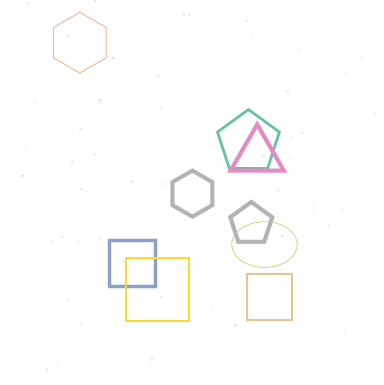[{"shape": "pentagon", "thickness": 2, "radius": 0.42, "center": [0.645, 0.631]}, {"shape": "hexagon", "thickness": 0.5, "radius": 0.39, "center": [0.207, 0.889]}, {"shape": "square", "thickness": 2.5, "radius": 0.3, "center": [0.344, 0.316]}, {"shape": "triangle", "thickness": 3, "radius": 0.4, "center": [0.668, 0.597]}, {"shape": "oval", "thickness": 0.5, "radius": 0.42, "center": [0.687, 0.365]}, {"shape": "square", "thickness": 1.5, "radius": 0.41, "center": [0.409, 0.248]}, {"shape": "square", "thickness": 1.5, "radius": 0.3, "center": [0.7, 0.228]}, {"shape": "pentagon", "thickness": 3, "radius": 0.29, "center": [0.653, 0.418]}, {"shape": "hexagon", "thickness": 3, "radius": 0.3, "center": [0.5, 0.497]}]